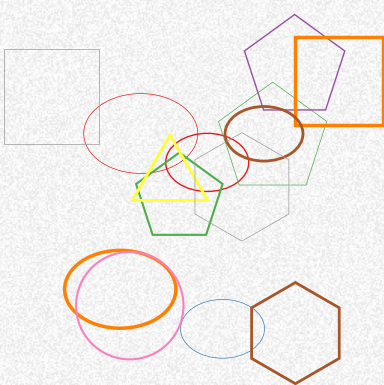[{"shape": "oval", "thickness": 1, "radius": 0.54, "center": [0.538, 0.578]}, {"shape": "oval", "thickness": 0.5, "radius": 0.74, "center": [0.366, 0.653]}, {"shape": "oval", "thickness": 0.5, "radius": 0.55, "center": [0.578, 0.146]}, {"shape": "pentagon", "thickness": 0.5, "radius": 0.74, "center": [0.708, 0.639]}, {"shape": "pentagon", "thickness": 1.5, "radius": 0.59, "center": [0.466, 0.486]}, {"shape": "pentagon", "thickness": 1, "radius": 0.68, "center": [0.765, 0.825]}, {"shape": "oval", "thickness": 2.5, "radius": 0.72, "center": [0.312, 0.249]}, {"shape": "square", "thickness": 2.5, "radius": 0.57, "center": [0.881, 0.789]}, {"shape": "triangle", "thickness": 2, "radius": 0.56, "center": [0.442, 0.536]}, {"shape": "hexagon", "thickness": 2, "radius": 0.66, "center": [0.767, 0.135]}, {"shape": "oval", "thickness": 2, "radius": 0.51, "center": [0.686, 0.653]}, {"shape": "circle", "thickness": 1.5, "radius": 0.7, "center": [0.337, 0.206]}, {"shape": "hexagon", "thickness": 0.5, "radius": 0.7, "center": [0.628, 0.515]}, {"shape": "square", "thickness": 0.5, "radius": 0.62, "center": [0.135, 0.749]}]